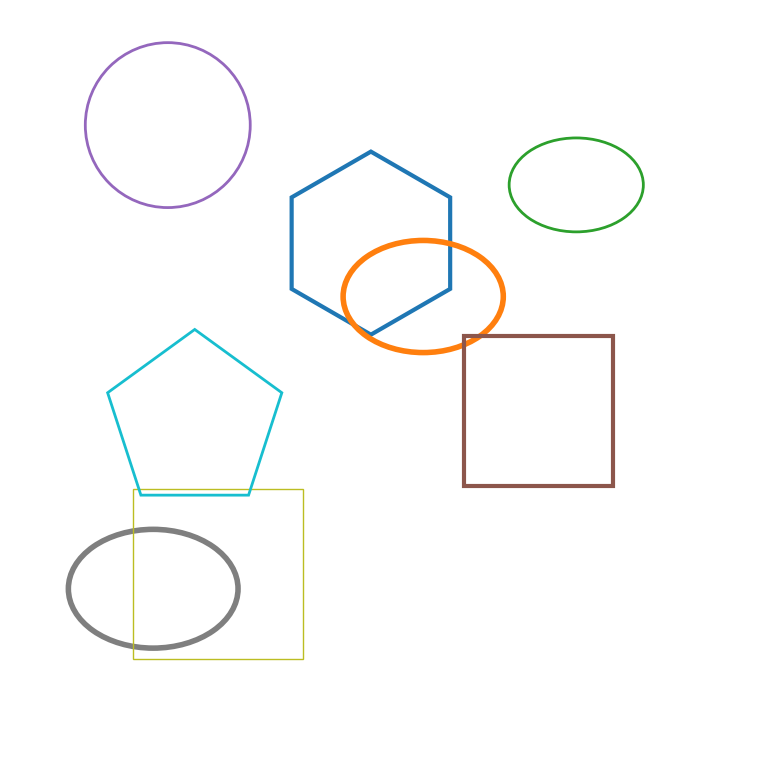[{"shape": "hexagon", "thickness": 1.5, "radius": 0.59, "center": [0.482, 0.684]}, {"shape": "oval", "thickness": 2, "radius": 0.52, "center": [0.55, 0.615]}, {"shape": "oval", "thickness": 1, "radius": 0.44, "center": [0.748, 0.76]}, {"shape": "circle", "thickness": 1, "radius": 0.54, "center": [0.218, 0.838]}, {"shape": "square", "thickness": 1.5, "radius": 0.48, "center": [0.7, 0.466]}, {"shape": "oval", "thickness": 2, "radius": 0.55, "center": [0.199, 0.235]}, {"shape": "square", "thickness": 0.5, "radius": 0.55, "center": [0.283, 0.254]}, {"shape": "pentagon", "thickness": 1, "radius": 0.59, "center": [0.253, 0.453]}]